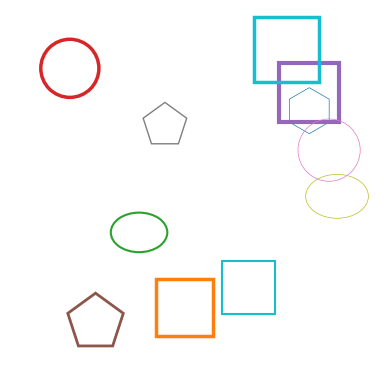[{"shape": "hexagon", "thickness": 0.5, "radius": 0.3, "center": [0.803, 0.713]}, {"shape": "square", "thickness": 2.5, "radius": 0.37, "center": [0.479, 0.201]}, {"shape": "oval", "thickness": 1.5, "radius": 0.37, "center": [0.361, 0.396]}, {"shape": "circle", "thickness": 2.5, "radius": 0.38, "center": [0.181, 0.823]}, {"shape": "square", "thickness": 3, "radius": 0.39, "center": [0.802, 0.76]}, {"shape": "pentagon", "thickness": 2, "radius": 0.38, "center": [0.248, 0.163]}, {"shape": "circle", "thickness": 0.5, "radius": 0.4, "center": [0.855, 0.61]}, {"shape": "pentagon", "thickness": 1, "radius": 0.3, "center": [0.428, 0.675]}, {"shape": "oval", "thickness": 0.5, "radius": 0.41, "center": [0.875, 0.49]}, {"shape": "square", "thickness": 2.5, "radius": 0.42, "center": [0.744, 0.871]}, {"shape": "square", "thickness": 1.5, "radius": 0.34, "center": [0.645, 0.254]}]